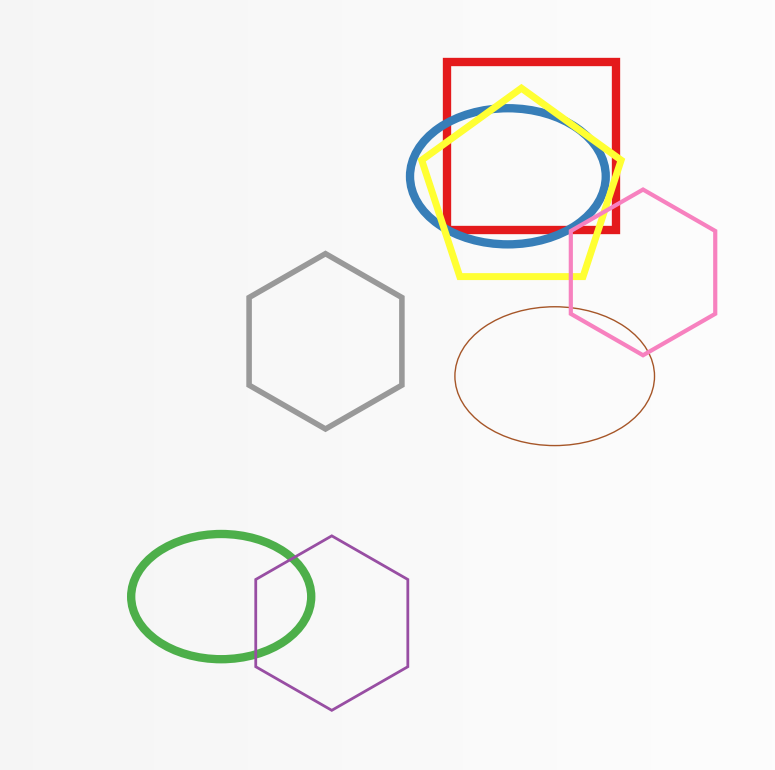[{"shape": "square", "thickness": 3, "radius": 0.55, "center": [0.686, 0.811]}, {"shape": "oval", "thickness": 3, "radius": 0.63, "center": [0.655, 0.771]}, {"shape": "oval", "thickness": 3, "radius": 0.58, "center": [0.285, 0.225]}, {"shape": "hexagon", "thickness": 1, "radius": 0.57, "center": [0.428, 0.191]}, {"shape": "pentagon", "thickness": 2.5, "radius": 0.68, "center": [0.673, 0.75]}, {"shape": "oval", "thickness": 0.5, "radius": 0.64, "center": [0.716, 0.511]}, {"shape": "hexagon", "thickness": 1.5, "radius": 0.54, "center": [0.83, 0.646]}, {"shape": "hexagon", "thickness": 2, "radius": 0.57, "center": [0.42, 0.557]}]